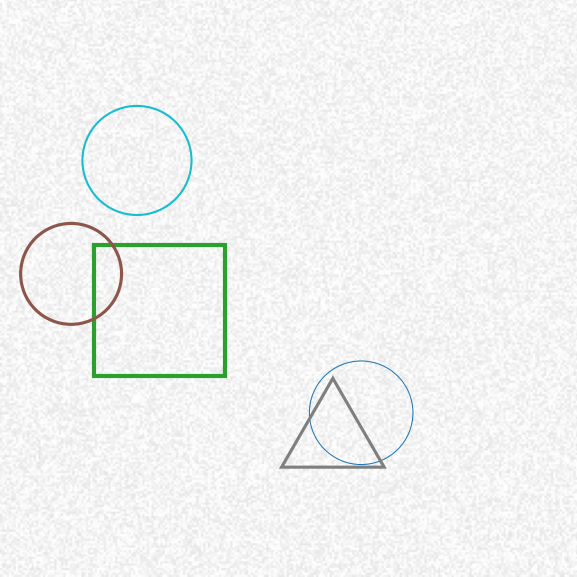[{"shape": "circle", "thickness": 0.5, "radius": 0.45, "center": [0.625, 0.284]}, {"shape": "square", "thickness": 2, "radius": 0.57, "center": [0.276, 0.461]}, {"shape": "circle", "thickness": 1.5, "radius": 0.44, "center": [0.123, 0.525]}, {"shape": "triangle", "thickness": 1.5, "radius": 0.51, "center": [0.576, 0.241]}, {"shape": "circle", "thickness": 1, "radius": 0.47, "center": [0.237, 0.721]}]